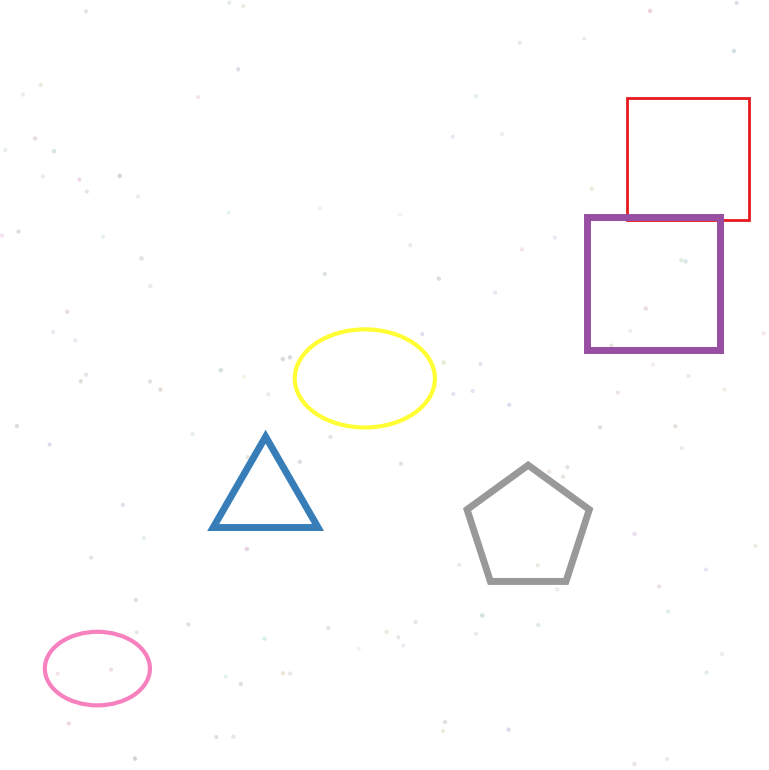[{"shape": "square", "thickness": 1, "radius": 0.4, "center": [0.893, 0.794]}, {"shape": "triangle", "thickness": 2.5, "radius": 0.39, "center": [0.345, 0.354]}, {"shape": "square", "thickness": 2.5, "radius": 0.43, "center": [0.849, 0.632]}, {"shape": "oval", "thickness": 1.5, "radius": 0.46, "center": [0.474, 0.509]}, {"shape": "oval", "thickness": 1.5, "radius": 0.34, "center": [0.126, 0.132]}, {"shape": "pentagon", "thickness": 2.5, "radius": 0.42, "center": [0.686, 0.312]}]